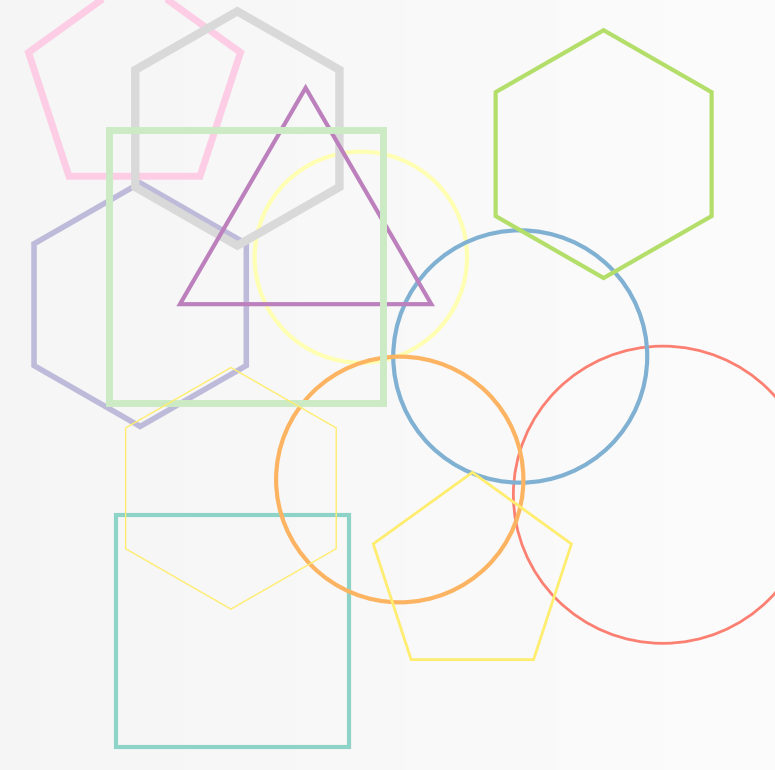[{"shape": "square", "thickness": 1.5, "radius": 0.75, "center": [0.3, 0.18]}, {"shape": "circle", "thickness": 1.5, "radius": 0.69, "center": [0.466, 0.666]}, {"shape": "hexagon", "thickness": 2, "radius": 0.79, "center": [0.181, 0.604]}, {"shape": "circle", "thickness": 1, "radius": 0.96, "center": [0.855, 0.357]}, {"shape": "circle", "thickness": 1.5, "radius": 0.82, "center": [0.671, 0.537]}, {"shape": "circle", "thickness": 1.5, "radius": 0.8, "center": [0.516, 0.377]}, {"shape": "hexagon", "thickness": 1.5, "radius": 0.8, "center": [0.779, 0.8]}, {"shape": "pentagon", "thickness": 2.5, "radius": 0.72, "center": [0.174, 0.887]}, {"shape": "hexagon", "thickness": 3, "radius": 0.76, "center": [0.306, 0.833]}, {"shape": "triangle", "thickness": 1.5, "radius": 0.94, "center": [0.394, 0.699]}, {"shape": "square", "thickness": 2.5, "radius": 0.88, "center": [0.318, 0.654]}, {"shape": "pentagon", "thickness": 1, "radius": 0.67, "center": [0.609, 0.252]}, {"shape": "hexagon", "thickness": 0.5, "radius": 0.78, "center": [0.298, 0.366]}]